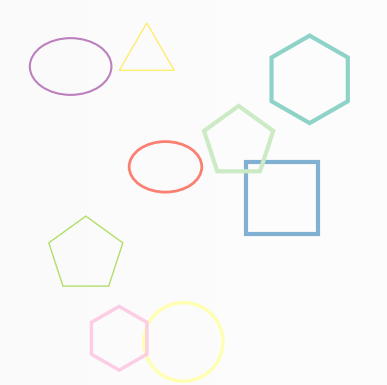[{"shape": "hexagon", "thickness": 3, "radius": 0.57, "center": [0.799, 0.794]}, {"shape": "circle", "thickness": 2.5, "radius": 0.51, "center": [0.473, 0.112]}, {"shape": "oval", "thickness": 2, "radius": 0.47, "center": [0.427, 0.567]}, {"shape": "square", "thickness": 3, "radius": 0.47, "center": [0.728, 0.486]}, {"shape": "pentagon", "thickness": 1, "radius": 0.5, "center": [0.221, 0.338]}, {"shape": "hexagon", "thickness": 2.5, "radius": 0.41, "center": [0.308, 0.121]}, {"shape": "oval", "thickness": 1.5, "radius": 0.53, "center": [0.182, 0.827]}, {"shape": "pentagon", "thickness": 3, "radius": 0.47, "center": [0.616, 0.631]}, {"shape": "triangle", "thickness": 1, "radius": 0.41, "center": [0.379, 0.858]}]